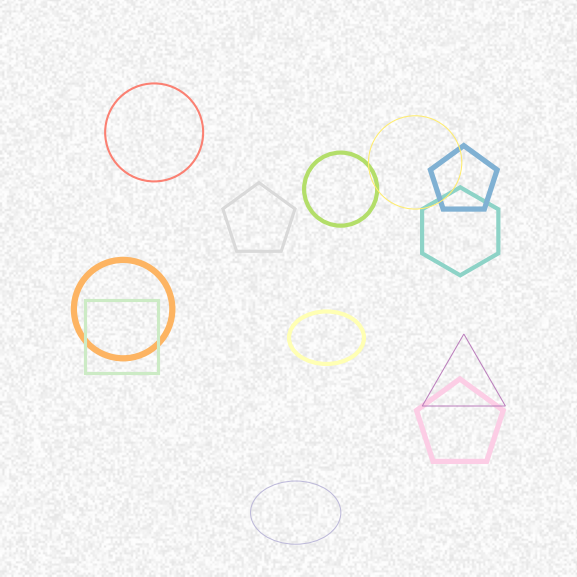[{"shape": "hexagon", "thickness": 2, "radius": 0.38, "center": [0.797, 0.599]}, {"shape": "oval", "thickness": 2, "radius": 0.32, "center": [0.565, 0.414]}, {"shape": "oval", "thickness": 0.5, "radius": 0.39, "center": [0.512, 0.111]}, {"shape": "circle", "thickness": 1, "radius": 0.42, "center": [0.267, 0.77]}, {"shape": "pentagon", "thickness": 2.5, "radius": 0.3, "center": [0.803, 0.686]}, {"shape": "circle", "thickness": 3, "radius": 0.43, "center": [0.213, 0.464]}, {"shape": "circle", "thickness": 2, "radius": 0.32, "center": [0.59, 0.672]}, {"shape": "pentagon", "thickness": 2.5, "radius": 0.39, "center": [0.796, 0.264]}, {"shape": "pentagon", "thickness": 1.5, "radius": 0.33, "center": [0.448, 0.617]}, {"shape": "triangle", "thickness": 0.5, "radius": 0.42, "center": [0.803, 0.338]}, {"shape": "square", "thickness": 1.5, "radius": 0.32, "center": [0.211, 0.417]}, {"shape": "circle", "thickness": 0.5, "radius": 0.4, "center": [0.719, 0.718]}]